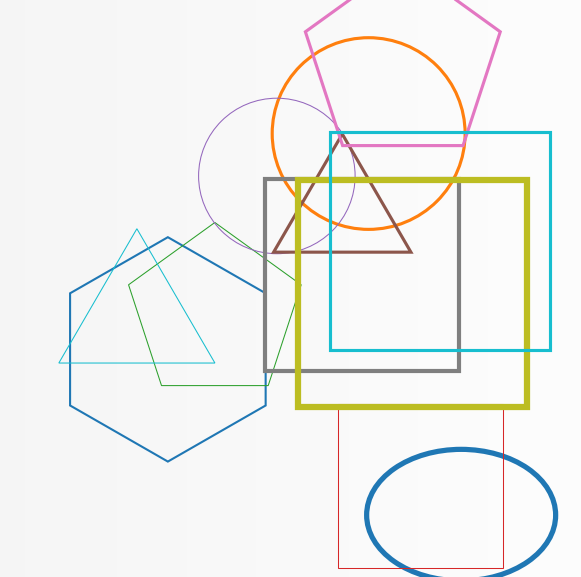[{"shape": "oval", "thickness": 2.5, "radius": 0.81, "center": [0.793, 0.107]}, {"shape": "hexagon", "thickness": 1, "radius": 0.97, "center": [0.289, 0.394]}, {"shape": "circle", "thickness": 1.5, "radius": 0.83, "center": [0.634, 0.768]}, {"shape": "pentagon", "thickness": 0.5, "radius": 0.78, "center": [0.37, 0.458]}, {"shape": "square", "thickness": 0.5, "radius": 0.71, "center": [0.724, 0.157]}, {"shape": "circle", "thickness": 0.5, "radius": 0.67, "center": [0.476, 0.694]}, {"shape": "triangle", "thickness": 1.5, "radius": 0.68, "center": [0.589, 0.631]}, {"shape": "pentagon", "thickness": 1.5, "radius": 0.88, "center": [0.693, 0.89]}, {"shape": "square", "thickness": 2, "radius": 0.83, "center": [0.623, 0.523]}, {"shape": "square", "thickness": 3, "radius": 0.99, "center": [0.71, 0.491]}, {"shape": "triangle", "thickness": 0.5, "radius": 0.78, "center": [0.235, 0.448]}, {"shape": "square", "thickness": 1.5, "radius": 0.94, "center": [0.757, 0.582]}]